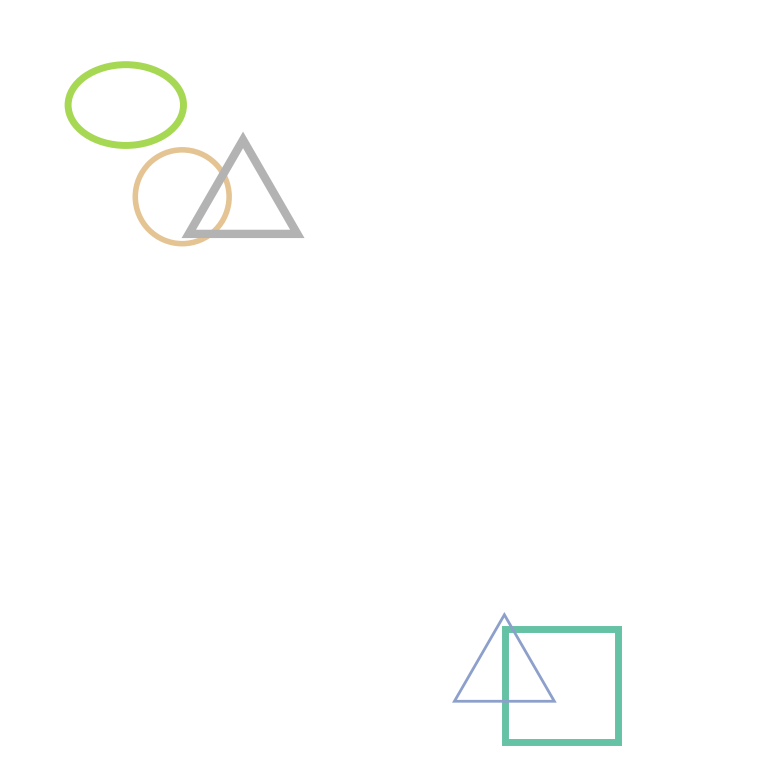[{"shape": "square", "thickness": 2.5, "radius": 0.37, "center": [0.729, 0.11]}, {"shape": "triangle", "thickness": 1, "radius": 0.37, "center": [0.655, 0.127]}, {"shape": "oval", "thickness": 2.5, "radius": 0.37, "center": [0.163, 0.864]}, {"shape": "circle", "thickness": 2, "radius": 0.3, "center": [0.237, 0.744]}, {"shape": "triangle", "thickness": 3, "radius": 0.41, "center": [0.316, 0.737]}]